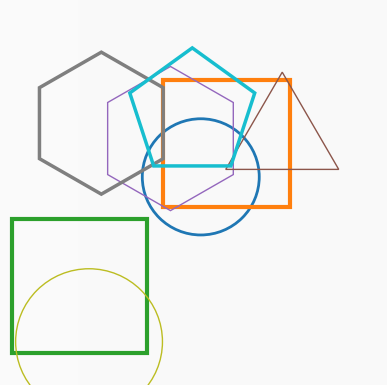[{"shape": "circle", "thickness": 2, "radius": 0.75, "center": [0.518, 0.541]}, {"shape": "square", "thickness": 3, "radius": 0.82, "center": [0.584, 0.627]}, {"shape": "square", "thickness": 3, "radius": 0.87, "center": [0.205, 0.257]}, {"shape": "hexagon", "thickness": 1, "radius": 0.94, "center": [0.44, 0.64]}, {"shape": "triangle", "thickness": 1, "radius": 0.84, "center": [0.728, 0.644]}, {"shape": "hexagon", "thickness": 2.5, "radius": 0.92, "center": [0.261, 0.68]}, {"shape": "circle", "thickness": 1, "radius": 0.95, "center": [0.23, 0.112]}, {"shape": "pentagon", "thickness": 2.5, "radius": 0.85, "center": [0.496, 0.706]}]